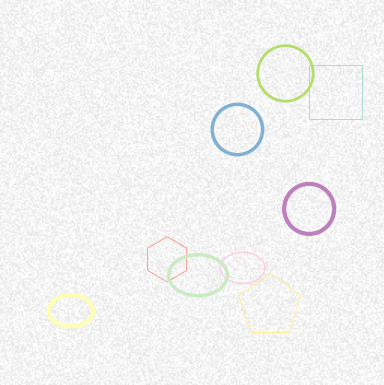[{"shape": "square", "thickness": 0.5, "radius": 0.35, "center": [0.872, 0.76]}, {"shape": "oval", "thickness": 3, "radius": 0.29, "center": [0.184, 0.193]}, {"shape": "hexagon", "thickness": 0.5, "radius": 0.29, "center": [0.434, 0.327]}, {"shape": "circle", "thickness": 2.5, "radius": 0.33, "center": [0.617, 0.664]}, {"shape": "circle", "thickness": 2, "radius": 0.36, "center": [0.741, 0.809]}, {"shape": "oval", "thickness": 1, "radius": 0.29, "center": [0.63, 0.304]}, {"shape": "circle", "thickness": 3, "radius": 0.32, "center": [0.803, 0.457]}, {"shape": "oval", "thickness": 2.5, "radius": 0.38, "center": [0.514, 0.285]}, {"shape": "pentagon", "thickness": 0.5, "radius": 0.43, "center": [0.701, 0.205]}]